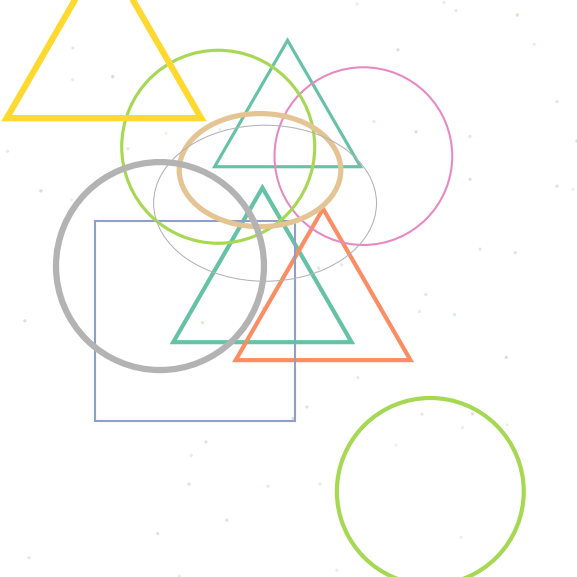[{"shape": "triangle", "thickness": 2, "radius": 0.89, "center": [0.454, 0.496]}, {"shape": "triangle", "thickness": 1.5, "radius": 0.73, "center": [0.498, 0.783]}, {"shape": "triangle", "thickness": 2, "radius": 0.87, "center": [0.559, 0.463]}, {"shape": "square", "thickness": 1, "radius": 0.87, "center": [0.337, 0.443]}, {"shape": "circle", "thickness": 1, "radius": 0.77, "center": [0.629, 0.729]}, {"shape": "circle", "thickness": 1.5, "radius": 0.84, "center": [0.378, 0.745]}, {"shape": "circle", "thickness": 2, "radius": 0.81, "center": [0.745, 0.148]}, {"shape": "triangle", "thickness": 3, "radius": 0.97, "center": [0.18, 0.892]}, {"shape": "oval", "thickness": 2.5, "radius": 0.7, "center": [0.45, 0.705]}, {"shape": "oval", "thickness": 0.5, "radius": 0.96, "center": [0.459, 0.647]}, {"shape": "circle", "thickness": 3, "radius": 0.9, "center": [0.277, 0.538]}]